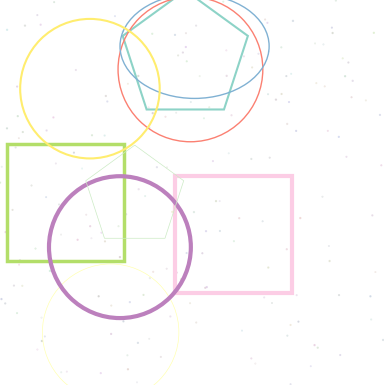[{"shape": "pentagon", "thickness": 1.5, "radius": 0.85, "center": [0.481, 0.854]}, {"shape": "circle", "thickness": 0.5, "radius": 0.89, "center": [0.287, 0.137]}, {"shape": "circle", "thickness": 1, "radius": 0.94, "center": [0.495, 0.82]}, {"shape": "oval", "thickness": 1, "radius": 0.97, "center": [0.505, 0.88]}, {"shape": "square", "thickness": 2.5, "radius": 0.76, "center": [0.17, 0.475]}, {"shape": "square", "thickness": 3, "radius": 0.76, "center": [0.606, 0.391]}, {"shape": "circle", "thickness": 3, "radius": 0.92, "center": [0.311, 0.358]}, {"shape": "pentagon", "thickness": 0.5, "radius": 0.67, "center": [0.35, 0.489]}, {"shape": "circle", "thickness": 1.5, "radius": 0.91, "center": [0.234, 0.77]}]